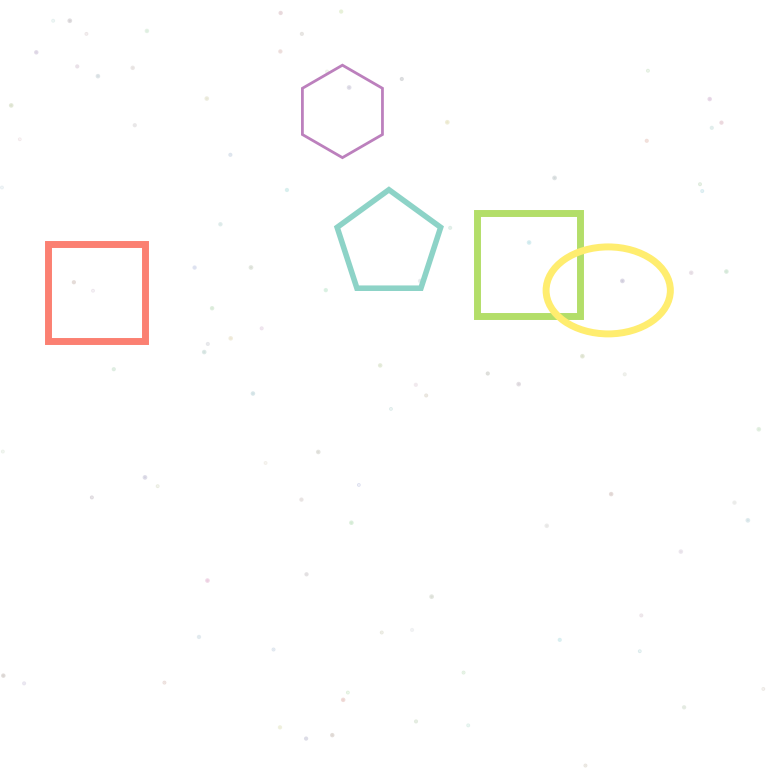[{"shape": "pentagon", "thickness": 2, "radius": 0.35, "center": [0.505, 0.683]}, {"shape": "square", "thickness": 2.5, "radius": 0.32, "center": [0.125, 0.62]}, {"shape": "square", "thickness": 2.5, "radius": 0.33, "center": [0.686, 0.657]}, {"shape": "hexagon", "thickness": 1, "radius": 0.3, "center": [0.445, 0.855]}, {"shape": "oval", "thickness": 2.5, "radius": 0.4, "center": [0.79, 0.623]}]